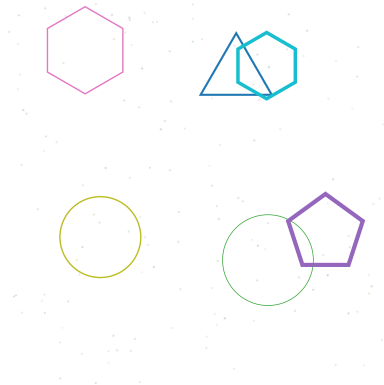[{"shape": "triangle", "thickness": 1.5, "radius": 0.53, "center": [0.614, 0.807]}, {"shape": "circle", "thickness": 0.5, "radius": 0.59, "center": [0.696, 0.324]}, {"shape": "pentagon", "thickness": 3, "radius": 0.51, "center": [0.845, 0.394]}, {"shape": "hexagon", "thickness": 1, "radius": 0.57, "center": [0.221, 0.869]}, {"shape": "circle", "thickness": 1, "radius": 0.53, "center": [0.261, 0.384]}, {"shape": "hexagon", "thickness": 2.5, "radius": 0.43, "center": [0.693, 0.829]}]